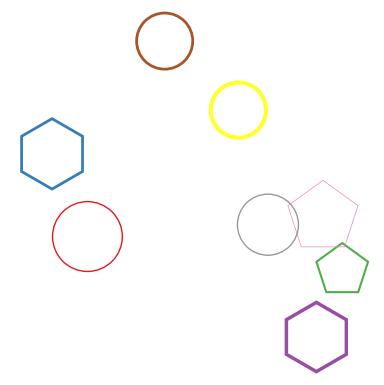[{"shape": "circle", "thickness": 1, "radius": 0.45, "center": [0.227, 0.386]}, {"shape": "hexagon", "thickness": 2, "radius": 0.46, "center": [0.135, 0.6]}, {"shape": "pentagon", "thickness": 1.5, "radius": 0.35, "center": [0.889, 0.298]}, {"shape": "hexagon", "thickness": 2.5, "radius": 0.45, "center": [0.822, 0.125]}, {"shape": "circle", "thickness": 3, "radius": 0.36, "center": [0.619, 0.714]}, {"shape": "circle", "thickness": 2, "radius": 0.36, "center": [0.428, 0.893]}, {"shape": "pentagon", "thickness": 0.5, "radius": 0.48, "center": [0.839, 0.436]}, {"shape": "circle", "thickness": 1, "radius": 0.4, "center": [0.696, 0.416]}]